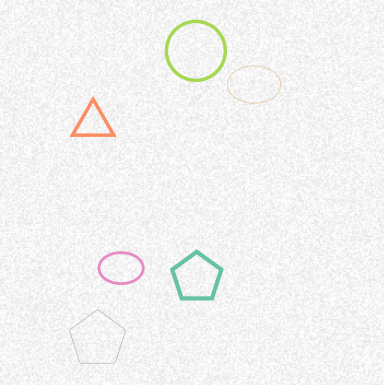[{"shape": "pentagon", "thickness": 3, "radius": 0.33, "center": [0.511, 0.279]}, {"shape": "triangle", "thickness": 2.5, "radius": 0.31, "center": [0.242, 0.68]}, {"shape": "oval", "thickness": 2, "radius": 0.29, "center": [0.315, 0.304]}, {"shape": "circle", "thickness": 2.5, "radius": 0.38, "center": [0.509, 0.868]}, {"shape": "oval", "thickness": 0.5, "radius": 0.35, "center": [0.66, 0.78]}, {"shape": "pentagon", "thickness": 0.5, "radius": 0.39, "center": [0.253, 0.119]}]